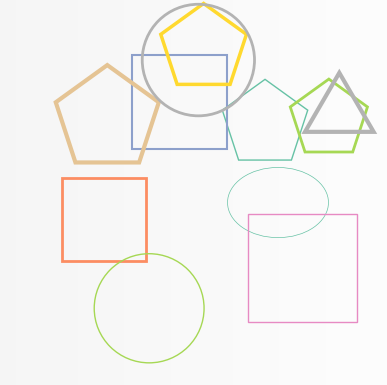[{"shape": "pentagon", "thickness": 1, "radius": 0.58, "center": [0.684, 0.678]}, {"shape": "oval", "thickness": 0.5, "radius": 0.65, "center": [0.717, 0.474]}, {"shape": "square", "thickness": 2, "radius": 0.54, "center": [0.267, 0.43]}, {"shape": "square", "thickness": 1.5, "radius": 0.61, "center": [0.462, 0.734]}, {"shape": "square", "thickness": 1, "radius": 0.7, "center": [0.781, 0.303]}, {"shape": "pentagon", "thickness": 2, "radius": 0.52, "center": [0.849, 0.69]}, {"shape": "circle", "thickness": 1, "radius": 0.71, "center": [0.385, 0.199]}, {"shape": "pentagon", "thickness": 2.5, "radius": 0.58, "center": [0.525, 0.875]}, {"shape": "pentagon", "thickness": 3, "radius": 0.7, "center": [0.277, 0.691]}, {"shape": "circle", "thickness": 2, "radius": 0.72, "center": [0.512, 0.844]}, {"shape": "triangle", "thickness": 3, "radius": 0.51, "center": [0.876, 0.709]}]